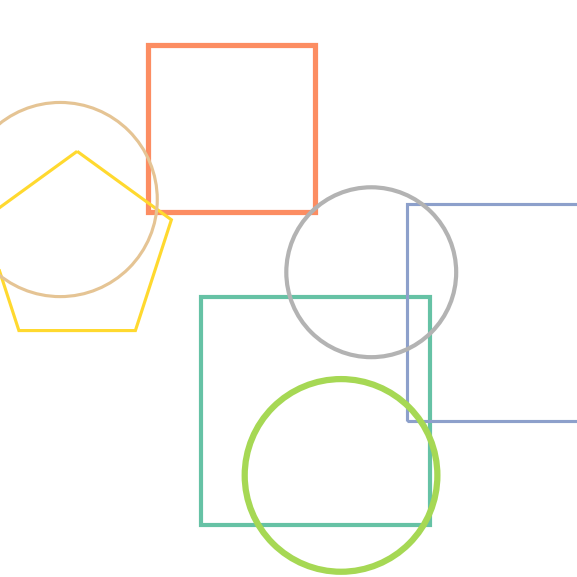[{"shape": "square", "thickness": 2, "radius": 0.99, "center": [0.547, 0.287]}, {"shape": "square", "thickness": 2.5, "radius": 0.72, "center": [0.401, 0.777]}, {"shape": "square", "thickness": 1.5, "radius": 0.94, "center": [0.893, 0.457]}, {"shape": "circle", "thickness": 3, "radius": 0.83, "center": [0.591, 0.176]}, {"shape": "pentagon", "thickness": 1.5, "radius": 0.86, "center": [0.134, 0.566]}, {"shape": "circle", "thickness": 1.5, "radius": 0.84, "center": [0.104, 0.654]}, {"shape": "circle", "thickness": 2, "radius": 0.74, "center": [0.643, 0.528]}]